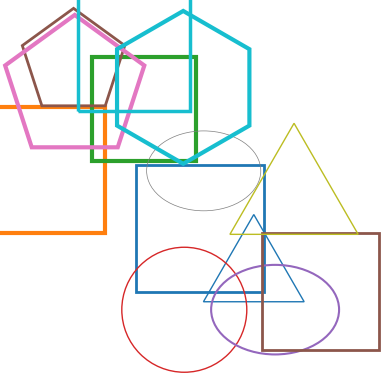[{"shape": "triangle", "thickness": 1, "radius": 0.76, "center": [0.659, 0.292]}, {"shape": "square", "thickness": 2, "radius": 0.83, "center": [0.52, 0.407]}, {"shape": "square", "thickness": 3, "radius": 0.82, "center": [0.108, 0.558]}, {"shape": "square", "thickness": 3, "radius": 0.68, "center": [0.375, 0.716]}, {"shape": "circle", "thickness": 1, "radius": 0.81, "center": [0.479, 0.195]}, {"shape": "oval", "thickness": 1.5, "radius": 0.83, "center": [0.715, 0.196]}, {"shape": "pentagon", "thickness": 2, "radius": 0.7, "center": [0.191, 0.838]}, {"shape": "square", "thickness": 2, "radius": 0.76, "center": [0.833, 0.243]}, {"shape": "pentagon", "thickness": 3, "radius": 0.95, "center": [0.194, 0.771]}, {"shape": "oval", "thickness": 0.5, "radius": 0.74, "center": [0.529, 0.556]}, {"shape": "triangle", "thickness": 1, "radius": 0.96, "center": [0.764, 0.487]}, {"shape": "hexagon", "thickness": 3, "radius": 0.99, "center": [0.476, 0.773]}, {"shape": "square", "thickness": 2.5, "radius": 0.73, "center": [0.348, 0.857]}]